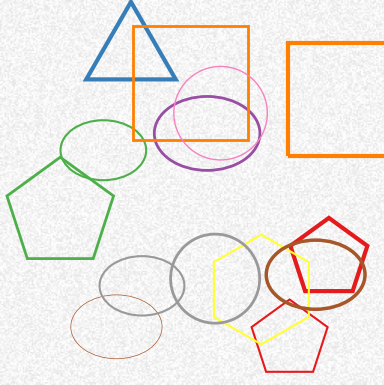[{"shape": "pentagon", "thickness": 3, "radius": 0.53, "center": [0.854, 0.329]}, {"shape": "pentagon", "thickness": 1.5, "radius": 0.52, "center": [0.752, 0.118]}, {"shape": "triangle", "thickness": 3, "radius": 0.67, "center": [0.34, 0.861]}, {"shape": "oval", "thickness": 1.5, "radius": 0.56, "center": [0.268, 0.61]}, {"shape": "pentagon", "thickness": 2, "radius": 0.73, "center": [0.157, 0.446]}, {"shape": "oval", "thickness": 2, "radius": 0.69, "center": [0.538, 0.653]}, {"shape": "square", "thickness": 3, "radius": 0.73, "center": [0.894, 0.742]}, {"shape": "square", "thickness": 2, "radius": 0.74, "center": [0.494, 0.784]}, {"shape": "hexagon", "thickness": 1.5, "radius": 0.71, "center": [0.679, 0.248]}, {"shape": "oval", "thickness": 2.5, "radius": 0.64, "center": [0.82, 0.287]}, {"shape": "oval", "thickness": 0.5, "radius": 0.59, "center": [0.302, 0.151]}, {"shape": "circle", "thickness": 1, "radius": 0.61, "center": [0.573, 0.706]}, {"shape": "circle", "thickness": 2, "radius": 0.58, "center": [0.559, 0.276]}, {"shape": "oval", "thickness": 1.5, "radius": 0.55, "center": [0.369, 0.258]}]